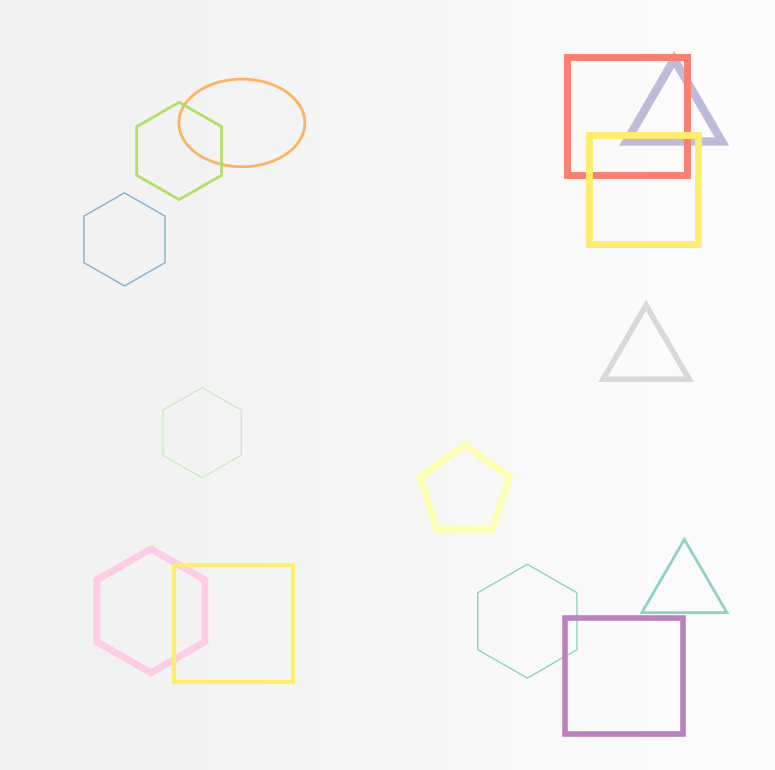[{"shape": "triangle", "thickness": 1, "radius": 0.32, "center": [0.883, 0.236]}, {"shape": "hexagon", "thickness": 0.5, "radius": 0.37, "center": [0.68, 0.193]}, {"shape": "pentagon", "thickness": 2.5, "radius": 0.3, "center": [0.599, 0.362]}, {"shape": "triangle", "thickness": 3, "radius": 0.36, "center": [0.87, 0.852]}, {"shape": "square", "thickness": 2.5, "radius": 0.38, "center": [0.809, 0.849]}, {"shape": "hexagon", "thickness": 0.5, "radius": 0.3, "center": [0.161, 0.689]}, {"shape": "oval", "thickness": 1, "radius": 0.41, "center": [0.312, 0.84]}, {"shape": "hexagon", "thickness": 1, "radius": 0.32, "center": [0.231, 0.804]}, {"shape": "hexagon", "thickness": 2.5, "radius": 0.4, "center": [0.195, 0.207]}, {"shape": "triangle", "thickness": 2, "radius": 0.32, "center": [0.834, 0.54]}, {"shape": "square", "thickness": 2, "radius": 0.38, "center": [0.805, 0.122]}, {"shape": "hexagon", "thickness": 0.5, "radius": 0.29, "center": [0.261, 0.438]}, {"shape": "square", "thickness": 2.5, "radius": 0.35, "center": [0.83, 0.754]}, {"shape": "square", "thickness": 1.5, "radius": 0.38, "center": [0.301, 0.19]}]